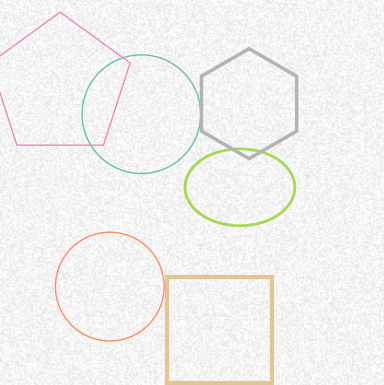[{"shape": "circle", "thickness": 1, "radius": 0.77, "center": [0.367, 0.703]}, {"shape": "circle", "thickness": 1, "radius": 0.71, "center": [0.285, 0.256]}, {"shape": "pentagon", "thickness": 1, "radius": 0.96, "center": [0.156, 0.778]}, {"shape": "oval", "thickness": 2, "radius": 0.71, "center": [0.623, 0.513]}, {"shape": "square", "thickness": 3, "radius": 0.69, "center": [0.571, 0.142]}, {"shape": "hexagon", "thickness": 2.5, "radius": 0.71, "center": [0.647, 0.731]}]